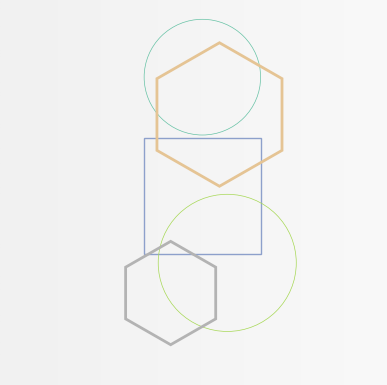[{"shape": "circle", "thickness": 0.5, "radius": 0.75, "center": [0.522, 0.8]}, {"shape": "square", "thickness": 1, "radius": 0.75, "center": [0.522, 0.491]}, {"shape": "circle", "thickness": 0.5, "radius": 0.89, "center": [0.586, 0.317]}, {"shape": "hexagon", "thickness": 2, "radius": 0.93, "center": [0.566, 0.703]}, {"shape": "hexagon", "thickness": 2, "radius": 0.67, "center": [0.44, 0.239]}]